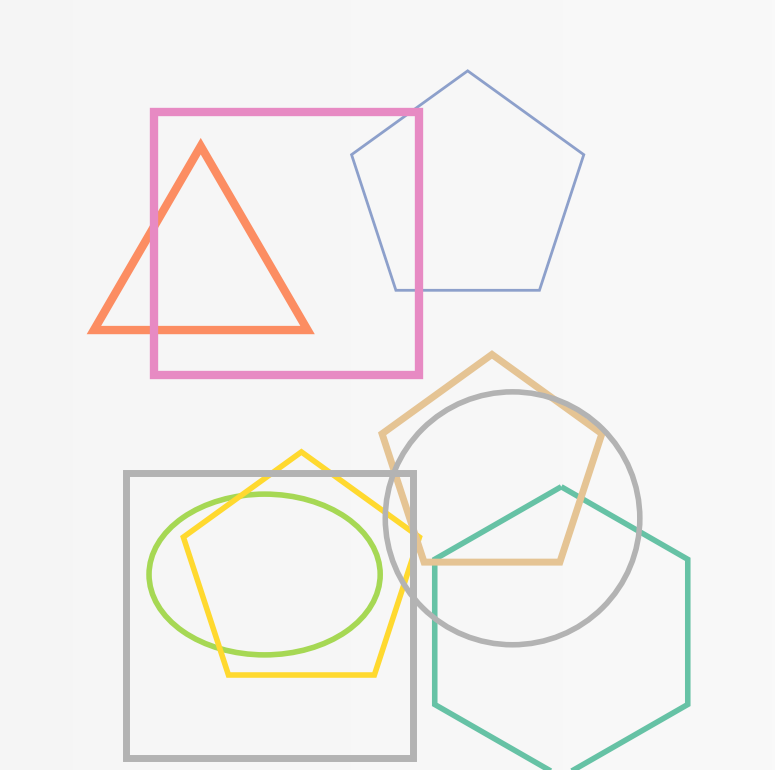[{"shape": "hexagon", "thickness": 2, "radius": 0.94, "center": [0.724, 0.179]}, {"shape": "triangle", "thickness": 3, "radius": 0.8, "center": [0.259, 0.651]}, {"shape": "pentagon", "thickness": 1, "radius": 0.79, "center": [0.603, 0.75]}, {"shape": "square", "thickness": 3, "radius": 0.85, "center": [0.37, 0.684]}, {"shape": "oval", "thickness": 2, "radius": 0.75, "center": [0.341, 0.254]}, {"shape": "pentagon", "thickness": 2, "radius": 0.8, "center": [0.389, 0.253]}, {"shape": "pentagon", "thickness": 2.5, "radius": 0.75, "center": [0.635, 0.391]}, {"shape": "circle", "thickness": 2, "radius": 0.82, "center": [0.661, 0.327]}, {"shape": "square", "thickness": 2.5, "radius": 0.93, "center": [0.347, 0.201]}]